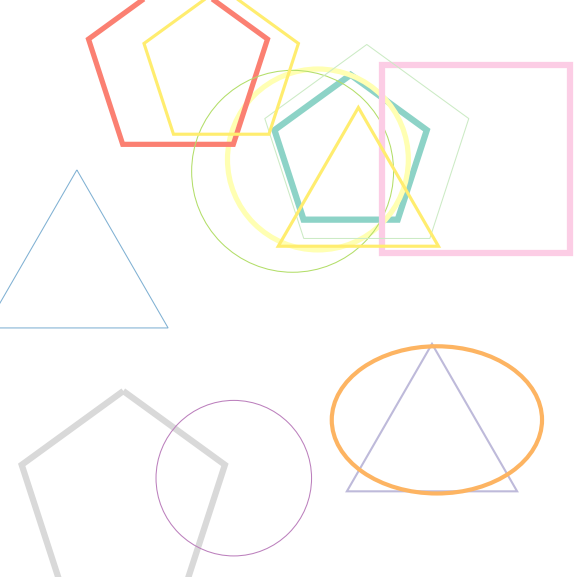[{"shape": "pentagon", "thickness": 3, "radius": 0.69, "center": [0.607, 0.731]}, {"shape": "circle", "thickness": 2.5, "radius": 0.78, "center": [0.551, 0.723]}, {"shape": "triangle", "thickness": 1, "radius": 0.85, "center": [0.748, 0.233]}, {"shape": "pentagon", "thickness": 2.5, "radius": 0.81, "center": [0.308, 0.881]}, {"shape": "triangle", "thickness": 0.5, "radius": 0.91, "center": [0.133, 0.523]}, {"shape": "oval", "thickness": 2, "radius": 0.91, "center": [0.757, 0.272]}, {"shape": "circle", "thickness": 0.5, "radius": 0.87, "center": [0.507, 0.703]}, {"shape": "square", "thickness": 3, "radius": 0.82, "center": [0.824, 0.724]}, {"shape": "pentagon", "thickness": 3, "radius": 0.92, "center": [0.214, 0.137]}, {"shape": "circle", "thickness": 0.5, "radius": 0.67, "center": [0.405, 0.171]}, {"shape": "pentagon", "thickness": 0.5, "radius": 0.93, "center": [0.635, 0.736]}, {"shape": "pentagon", "thickness": 1.5, "radius": 0.7, "center": [0.383, 0.88]}, {"shape": "triangle", "thickness": 1.5, "radius": 0.8, "center": [0.621, 0.653]}]